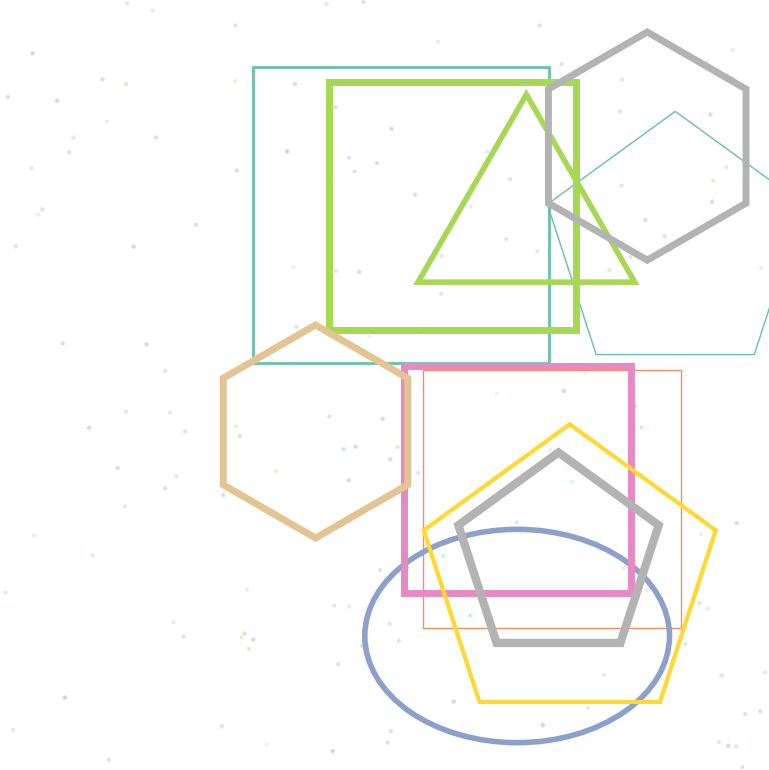[{"shape": "square", "thickness": 1, "radius": 0.96, "center": [0.52, 0.721]}, {"shape": "pentagon", "thickness": 0.5, "radius": 0.87, "center": [0.877, 0.681]}, {"shape": "square", "thickness": 0.5, "radius": 0.84, "center": [0.717, 0.353]}, {"shape": "oval", "thickness": 2, "radius": 0.99, "center": [0.672, 0.174]}, {"shape": "square", "thickness": 2.5, "radius": 0.74, "center": [0.673, 0.378]}, {"shape": "square", "thickness": 2.5, "radius": 0.8, "center": [0.587, 0.733]}, {"shape": "triangle", "thickness": 2, "radius": 0.81, "center": [0.684, 0.715]}, {"shape": "pentagon", "thickness": 1.5, "radius": 1.0, "center": [0.74, 0.25]}, {"shape": "hexagon", "thickness": 2.5, "radius": 0.69, "center": [0.41, 0.44]}, {"shape": "hexagon", "thickness": 2.5, "radius": 0.74, "center": [0.841, 0.81]}, {"shape": "pentagon", "thickness": 3, "radius": 0.68, "center": [0.725, 0.276]}]